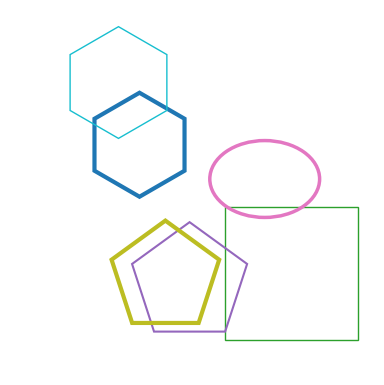[{"shape": "hexagon", "thickness": 3, "radius": 0.68, "center": [0.362, 0.624]}, {"shape": "square", "thickness": 1, "radius": 0.86, "center": [0.757, 0.288]}, {"shape": "pentagon", "thickness": 1.5, "radius": 0.79, "center": [0.492, 0.266]}, {"shape": "oval", "thickness": 2.5, "radius": 0.71, "center": [0.688, 0.535]}, {"shape": "pentagon", "thickness": 3, "radius": 0.73, "center": [0.43, 0.28]}, {"shape": "hexagon", "thickness": 1, "radius": 0.73, "center": [0.308, 0.786]}]